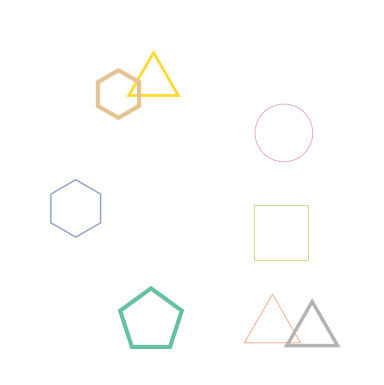[{"shape": "pentagon", "thickness": 3, "radius": 0.42, "center": [0.392, 0.167]}, {"shape": "triangle", "thickness": 0.5, "radius": 0.42, "center": [0.708, 0.152]}, {"shape": "hexagon", "thickness": 1, "radius": 0.37, "center": [0.197, 0.459]}, {"shape": "circle", "thickness": 0.5, "radius": 0.37, "center": [0.737, 0.655]}, {"shape": "square", "thickness": 0.5, "radius": 0.35, "center": [0.729, 0.396]}, {"shape": "triangle", "thickness": 2, "radius": 0.37, "center": [0.399, 0.789]}, {"shape": "hexagon", "thickness": 3, "radius": 0.31, "center": [0.308, 0.756]}, {"shape": "triangle", "thickness": 2.5, "radius": 0.38, "center": [0.811, 0.14]}]